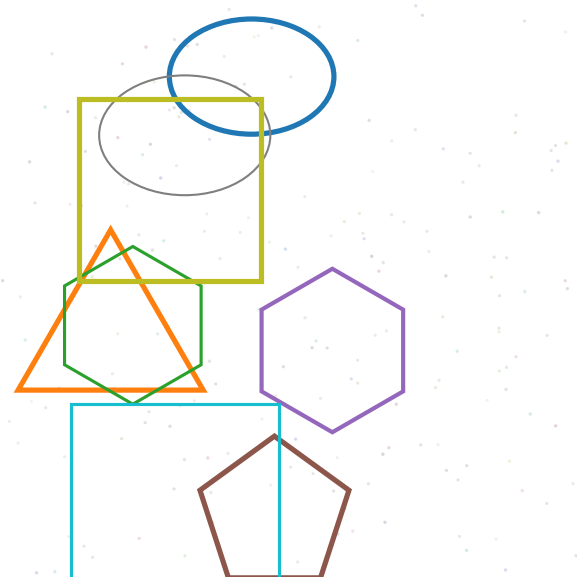[{"shape": "oval", "thickness": 2.5, "radius": 0.71, "center": [0.436, 0.867]}, {"shape": "triangle", "thickness": 2.5, "radius": 0.93, "center": [0.192, 0.416]}, {"shape": "hexagon", "thickness": 1.5, "radius": 0.68, "center": [0.23, 0.436]}, {"shape": "hexagon", "thickness": 2, "radius": 0.71, "center": [0.576, 0.392]}, {"shape": "pentagon", "thickness": 2.5, "radius": 0.68, "center": [0.475, 0.108]}, {"shape": "oval", "thickness": 1, "radius": 0.74, "center": [0.32, 0.765]}, {"shape": "square", "thickness": 2.5, "radius": 0.79, "center": [0.295, 0.67]}, {"shape": "square", "thickness": 1.5, "radius": 0.9, "center": [0.303, 0.12]}]